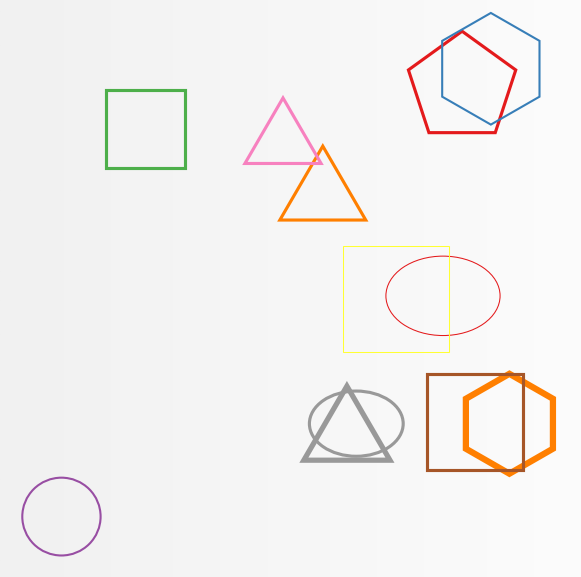[{"shape": "oval", "thickness": 0.5, "radius": 0.49, "center": [0.762, 0.487]}, {"shape": "pentagon", "thickness": 1.5, "radius": 0.49, "center": [0.795, 0.848]}, {"shape": "hexagon", "thickness": 1, "radius": 0.48, "center": [0.844, 0.88]}, {"shape": "square", "thickness": 1.5, "radius": 0.34, "center": [0.25, 0.776]}, {"shape": "circle", "thickness": 1, "radius": 0.34, "center": [0.106, 0.105]}, {"shape": "triangle", "thickness": 1.5, "radius": 0.43, "center": [0.555, 0.661]}, {"shape": "hexagon", "thickness": 3, "radius": 0.43, "center": [0.876, 0.265]}, {"shape": "square", "thickness": 0.5, "radius": 0.46, "center": [0.681, 0.482]}, {"shape": "square", "thickness": 1.5, "radius": 0.41, "center": [0.818, 0.268]}, {"shape": "triangle", "thickness": 1.5, "radius": 0.38, "center": [0.487, 0.754]}, {"shape": "triangle", "thickness": 2.5, "radius": 0.43, "center": [0.597, 0.245]}, {"shape": "oval", "thickness": 1.5, "radius": 0.4, "center": [0.613, 0.266]}]